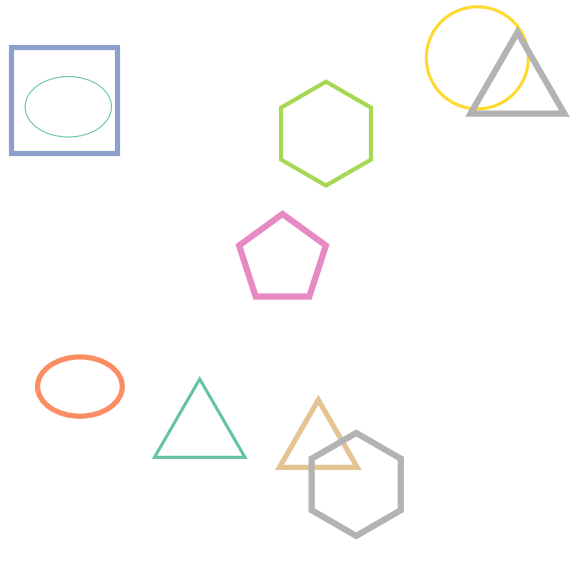[{"shape": "triangle", "thickness": 1.5, "radius": 0.45, "center": [0.346, 0.252]}, {"shape": "oval", "thickness": 0.5, "radius": 0.37, "center": [0.118, 0.814]}, {"shape": "oval", "thickness": 2.5, "radius": 0.37, "center": [0.138, 0.33]}, {"shape": "square", "thickness": 2.5, "radius": 0.46, "center": [0.11, 0.826]}, {"shape": "pentagon", "thickness": 3, "radius": 0.4, "center": [0.489, 0.55]}, {"shape": "hexagon", "thickness": 2, "radius": 0.45, "center": [0.565, 0.768]}, {"shape": "circle", "thickness": 1.5, "radius": 0.44, "center": [0.827, 0.899]}, {"shape": "triangle", "thickness": 2.5, "radius": 0.39, "center": [0.551, 0.229]}, {"shape": "hexagon", "thickness": 3, "radius": 0.45, "center": [0.617, 0.16]}, {"shape": "triangle", "thickness": 3, "radius": 0.47, "center": [0.896, 0.849]}]